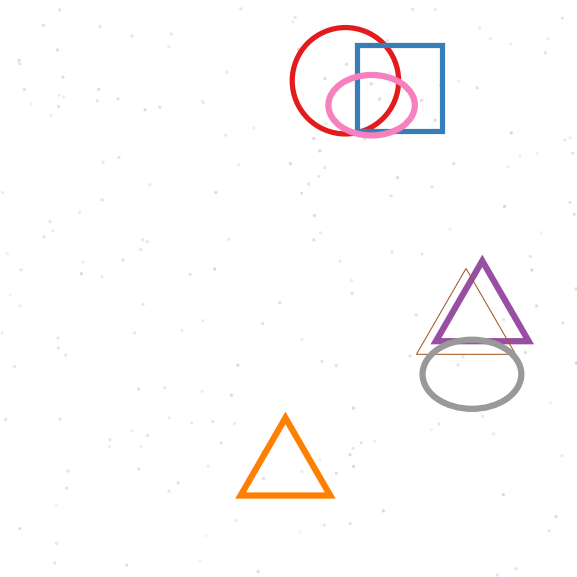[{"shape": "circle", "thickness": 2.5, "radius": 0.46, "center": [0.598, 0.859]}, {"shape": "square", "thickness": 2.5, "radius": 0.37, "center": [0.692, 0.847]}, {"shape": "triangle", "thickness": 3, "radius": 0.46, "center": [0.835, 0.455]}, {"shape": "triangle", "thickness": 3, "radius": 0.45, "center": [0.494, 0.186]}, {"shape": "triangle", "thickness": 0.5, "radius": 0.5, "center": [0.807, 0.435]}, {"shape": "oval", "thickness": 3, "radius": 0.37, "center": [0.643, 0.817]}, {"shape": "oval", "thickness": 3, "radius": 0.43, "center": [0.817, 0.351]}]